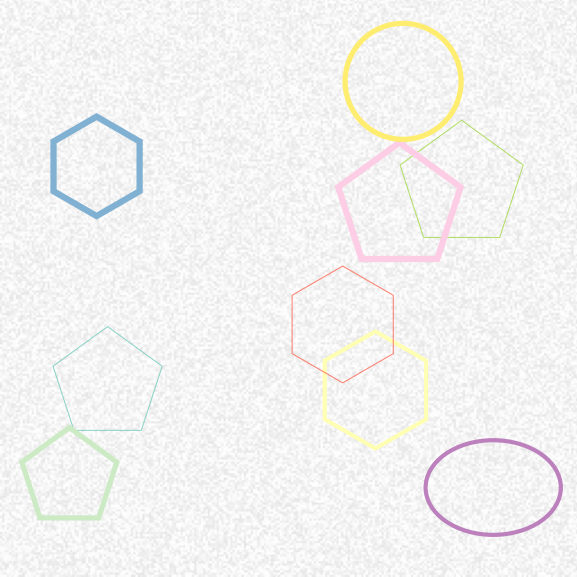[{"shape": "pentagon", "thickness": 0.5, "radius": 0.5, "center": [0.186, 0.334]}, {"shape": "hexagon", "thickness": 2, "radius": 0.51, "center": [0.65, 0.324]}, {"shape": "hexagon", "thickness": 0.5, "radius": 0.51, "center": [0.593, 0.437]}, {"shape": "hexagon", "thickness": 3, "radius": 0.43, "center": [0.167, 0.711]}, {"shape": "pentagon", "thickness": 0.5, "radius": 0.56, "center": [0.799, 0.679]}, {"shape": "pentagon", "thickness": 3, "radius": 0.56, "center": [0.692, 0.641]}, {"shape": "oval", "thickness": 2, "radius": 0.59, "center": [0.854, 0.155]}, {"shape": "pentagon", "thickness": 2.5, "radius": 0.43, "center": [0.12, 0.172]}, {"shape": "circle", "thickness": 2.5, "radius": 0.5, "center": [0.698, 0.858]}]